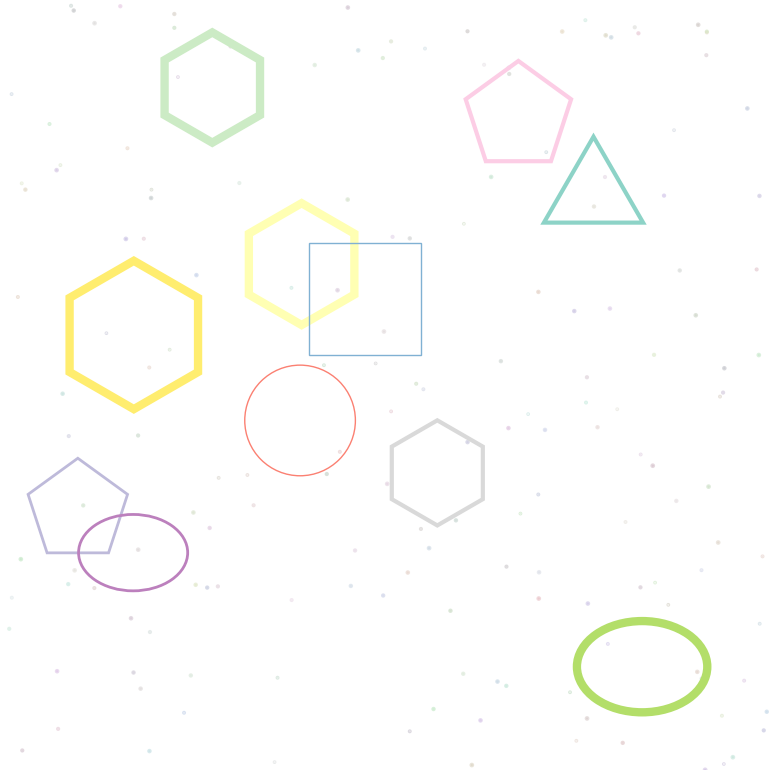[{"shape": "triangle", "thickness": 1.5, "radius": 0.37, "center": [0.771, 0.748]}, {"shape": "hexagon", "thickness": 3, "radius": 0.4, "center": [0.392, 0.657]}, {"shape": "pentagon", "thickness": 1, "radius": 0.34, "center": [0.101, 0.337]}, {"shape": "circle", "thickness": 0.5, "radius": 0.36, "center": [0.39, 0.454]}, {"shape": "square", "thickness": 0.5, "radius": 0.36, "center": [0.474, 0.612]}, {"shape": "oval", "thickness": 3, "radius": 0.42, "center": [0.834, 0.134]}, {"shape": "pentagon", "thickness": 1.5, "radius": 0.36, "center": [0.673, 0.849]}, {"shape": "hexagon", "thickness": 1.5, "radius": 0.34, "center": [0.568, 0.386]}, {"shape": "oval", "thickness": 1, "radius": 0.35, "center": [0.173, 0.282]}, {"shape": "hexagon", "thickness": 3, "radius": 0.36, "center": [0.276, 0.886]}, {"shape": "hexagon", "thickness": 3, "radius": 0.48, "center": [0.174, 0.565]}]